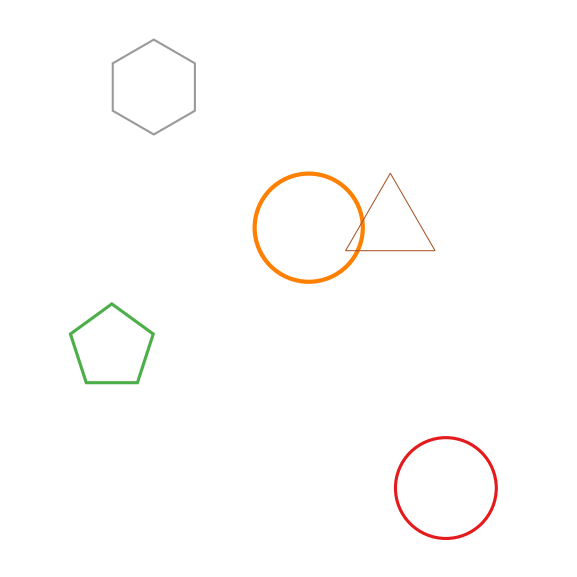[{"shape": "circle", "thickness": 1.5, "radius": 0.44, "center": [0.772, 0.154]}, {"shape": "pentagon", "thickness": 1.5, "radius": 0.38, "center": [0.194, 0.397]}, {"shape": "circle", "thickness": 2, "radius": 0.47, "center": [0.535, 0.605]}, {"shape": "triangle", "thickness": 0.5, "radius": 0.45, "center": [0.676, 0.61]}, {"shape": "hexagon", "thickness": 1, "radius": 0.41, "center": [0.266, 0.848]}]